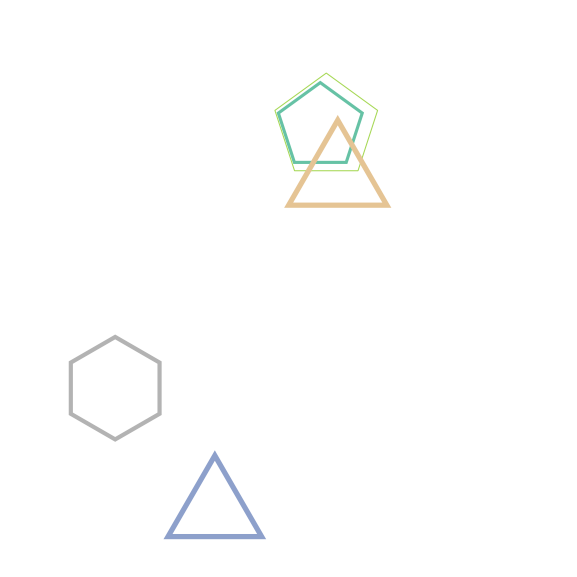[{"shape": "pentagon", "thickness": 1.5, "radius": 0.38, "center": [0.555, 0.78]}, {"shape": "triangle", "thickness": 2.5, "radius": 0.47, "center": [0.372, 0.117]}, {"shape": "pentagon", "thickness": 0.5, "radius": 0.47, "center": [0.565, 0.779]}, {"shape": "triangle", "thickness": 2.5, "radius": 0.49, "center": [0.585, 0.693]}, {"shape": "hexagon", "thickness": 2, "radius": 0.44, "center": [0.199, 0.327]}]